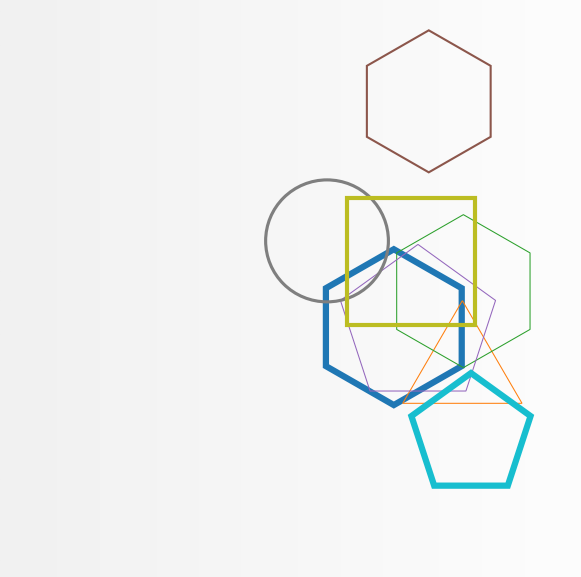[{"shape": "hexagon", "thickness": 3, "radius": 0.67, "center": [0.678, 0.433]}, {"shape": "triangle", "thickness": 0.5, "radius": 0.59, "center": [0.795, 0.36]}, {"shape": "hexagon", "thickness": 0.5, "radius": 0.66, "center": [0.797, 0.495]}, {"shape": "pentagon", "thickness": 0.5, "radius": 0.7, "center": [0.719, 0.436]}, {"shape": "hexagon", "thickness": 1, "radius": 0.61, "center": [0.738, 0.824]}, {"shape": "circle", "thickness": 1.5, "radius": 0.53, "center": [0.563, 0.582]}, {"shape": "square", "thickness": 2, "radius": 0.55, "center": [0.707, 0.546]}, {"shape": "pentagon", "thickness": 3, "radius": 0.54, "center": [0.81, 0.245]}]